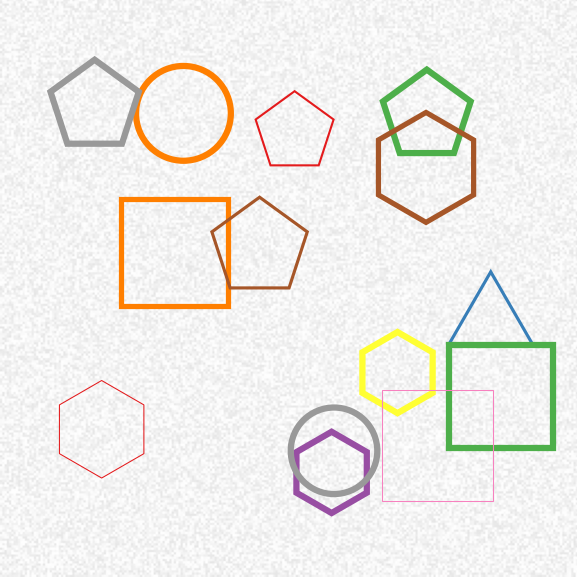[{"shape": "hexagon", "thickness": 0.5, "radius": 0.42, "center": [0.176, 0.256]}, {"shape": "pentagon", "thickness": 1, "radius": 0.35, "center": [0.51, 0.77]}, {"shape": "triangle", "thickness": 1.5, "radius": 0.42, "center": [0.85, 0.445]}, {"shape": "pentagon", "thickness": 3, "radius": 0.4, "center": [0.739, 0.799]}, {"shape": "square", "thickness": 3, "radius": 0.45, "center": [0.868, 0.313]}, {"shape": "hexagon", "thickness": 3, "radius": 0.35, "center": [0.574, 0.181]}, {"shape": "square", "thickness": 2.5, "radius": 0.46, "center": [0.302, 0.562]}, {"shape": "circle", "thickness": 3, "radius": 0.41, "center": [0.318, 0.803]}, {"shape": "hexagon", "thickness": 3, "radius": 0.35, "center": [0.688, 0.354]}, {"shape": "pentagon", "thickness": 1.5, "radius": 0.43, "center": [0.449, 0.571]}, {"shape": "hexagon", "thickness": 2.5, "radius": 0.48, "center": [0.738, 0.709]}, {"shape": "square", "thickness": 0.5, "radius": 0.48, "center": [0.757, 0.228]}, {"shape": "pentagon", "thickness": 3, "radius": 0.4, "center": [0.164, 0.815]}, {"shape": "circle", "thickness": 3, "radius": 0.37, "center": [0.578, 0.219]}]